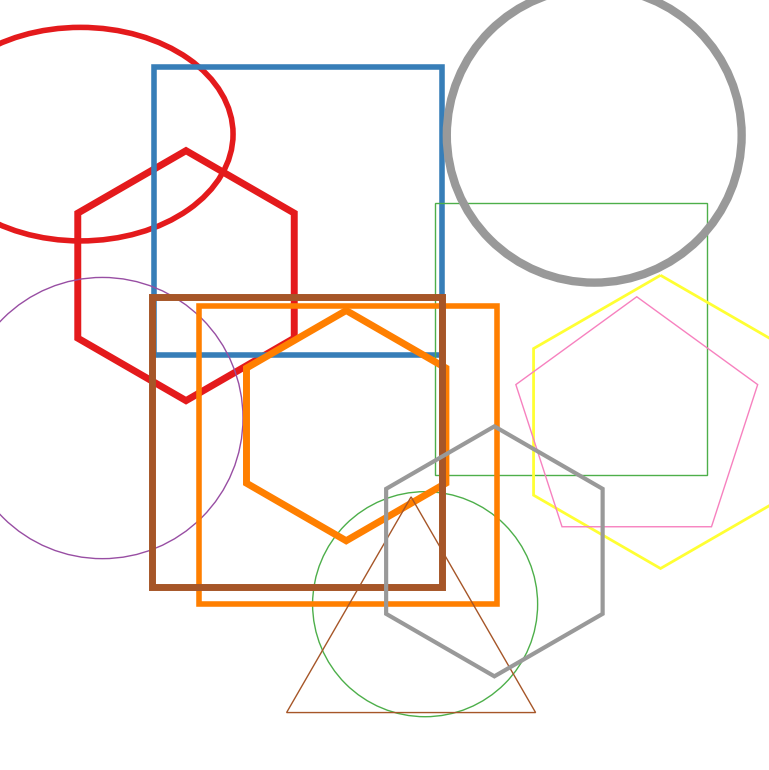[{"shape": "oval", "thickness": 2, "radius": 0.99, "center": [0.105, 0.826]}, {"shape": "hexagon", "thickness": 2.5, "radius": 0.81, "center": [0.242, 0.642]}, {"shape": "square", "thickness": 2, "radius": 0.93, "center": [0.387, 0.726]}, {"shape": "circle", "thickness": 0.5, "radius": 0.73, "center": [0.552, 0.215]}, {"shape": "square", "thickness": 0.5, "radius": 0.88, "center": [0.742, 0.559]}, {"shape": "circle", "thickness": 0.5, "radius": 0.91, "center": [0.133, 0.457]}, {"shape": "square", "thickness": 2, "radius": 0.97, "center": [0.452, 0.409]}, {"shape": "hexagon", "thickness": 2.5, "radius": 0.75, "center": [0.45, 0.447]}, {"shape": "hexagon", "thickness": 1, "radius": 0.95, "center": [0.858, 0.452]}, {"shape": "square", "thickness": 2.5, "radius": 0.94, "center": [0.386, 0.426]}, {"shape": "triangle", "thickness": 0.5, "radius": 0.93, "center": [0.534, 0.168]}, {"shape": "pentagon", "thickness": 0.5, "radius": 0.83, "center": [0.827, 0.449]}, {"shape": "circle", "thickness": 3, "radius": 0.96, "center": [0.772, 0.824]}, {"shape": "hexagon", "thickness": 1.5, "radius": 0.81, "center": [0.642, 0.284]}]